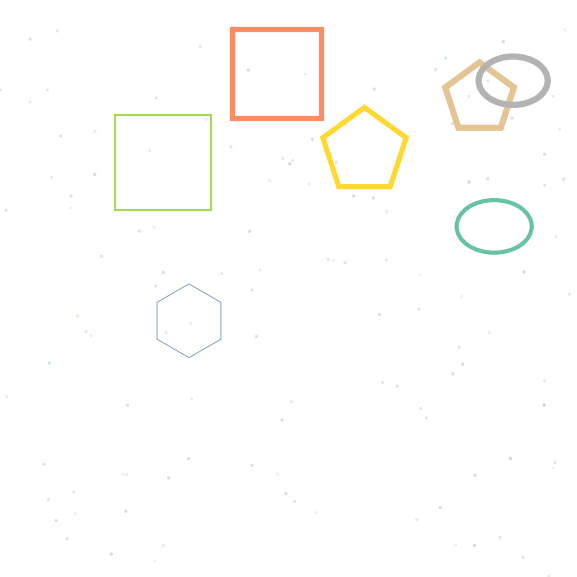[{"shape": "oval", "thickness": 2, "radius": 0.33, "center": [0.856, 0.607]}, {"shape": "square", "thickness": 2.5, "radius": 0.38, "center": [0.479, 0.873]}, {"shape": "hexagon", "thickness": 0.5, "radius": 0.32, "center": [0.327, 0.444]}, {"shape": "square", "thickness": 1, "radius": 0.41, "center": [0.282, 0.718]}, {"shape": "pentagon", "thickness": 2.5, "radius": 0.38, "center": [0.631, 0.737]}, {"shape": "pentagon", "thickness": 3, "radius": 0.31, "center": [0.83, 0.829]}, {"shape": "oval", "thickness": 3, "radius": 0.3, "center": [0.889, 0.859]}]